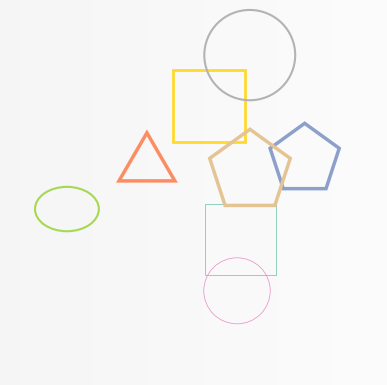[{"shape": "square", "thickness": 0.5, "radius": 0.46, "center": [0.62, 0.379]}, {"shape": "triangle", "thickness": 2.5, "radius": 0.42, "center": [0.379, 0.572]}, {"shape": "pentagon", "thickness": 2.5, "radius": 0.47, "center": [0.786, 0.586]}, {"shape": "circle", "thickness": 0.5, "radius": 0.43, "center": [0.612, 0.245]}, {"shape": "oval", "thickness": 1.5, "radius": 0.41, "center": [0.173, 0.457]}, {"shape": "square", "thickness": 2, "radius": 0.46, "center": [0.54, 0.724]}, {"shape": "pentagon", "thickness": 2.5, "radius": 0.55, "center": [0.645, 0.555]}, {"shape": "circle", "thickness": 1.5, "radius": 0.59, "center": [0.645, 0.857]}]